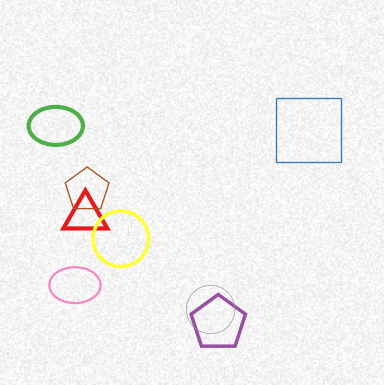[{"shape": "triangle", "thickness": 3, "radius": 0.33, "center": [0.222, 0.44]}, {"shape": "square", "thickness": 1, "radius": 0.42, "center": [0.801, 0.663]}, {"shape": "oval", "thickness": 3, "radius": 0.35, "center": [0.145, 0.673]}, {"shape": "pentagon", "thickness": 2.5, "radius": 0.37, "center": [0.567, 0.161]}, {"shape": "circle", "thickness": 2.5, "radius": 0.36, "center": [0.314, 0.38]}, {"shape": "pentagon", "thickness": 1, "radius": 0.3, "center": [0.226, 0.507]}, {"shape": "oval", "thickness": 1.5, "radius": 0.33, "center": [0.195, 0.259]}, {"shape": "circle", "thickness": 0.5, "radius": 0.31, "center": [0.547, 0.196]}]